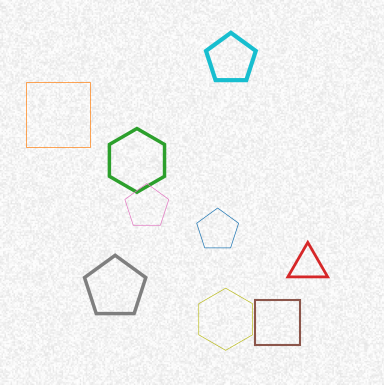[{"shape": "pentagon", "thickness": 0.5, "radius": 0.29, "center": [0.565, 0.402]}, {"shape": "square", "thickness": 0.5, "radius": 0.42, "center": [0.15, 0.703]}, {"shape": "hexagon", "thickness": 2.5, "radius": 0.41, "center": [0.356, 0.583]}, {"shape": "triangle", "thickness": 2, "radius": 0.3, "center": [0.799, 0.311]}, {"shape": "square", "thickness": 1.5, "radius": 0.29, "center": [0.72, 0.163]}, {"shape": "pentagon", "thickness": 0.5, "radius": 0.3, "center": [0.381, 0.463]}, {"shape": "pentagon", "thickness": 2.5, "radius": 0.42, "center": [0.299, 0.253]}, {"shape": "hexagon", "thickness": 0.5, "radius": 0.4, "center": [0.586, 0.171]}, {"shape": "pentagon", "thickness": 3, "radius": 0.34, "center": [0.6, 0.847]}]